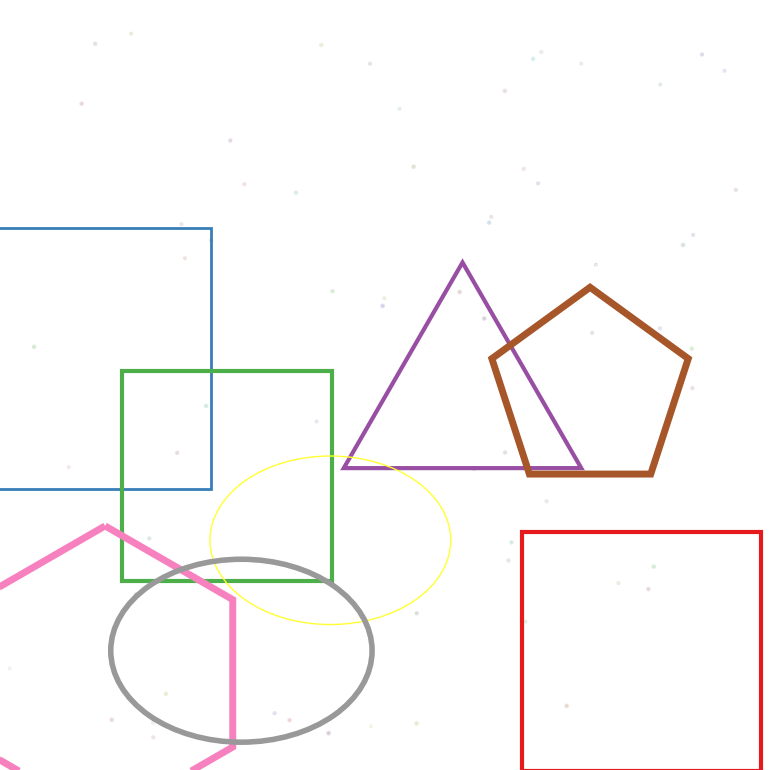[{"shape": "square", "thickness": 1.5, "radius": 0.78, "center": [0.834, 0.154]}, {"shape": "square", "thickness": 1, "radius": 0.85, "center": [0.105, 0.534]}, {"shape": "square", "thickness": 1.5, "radius": 0.68, "center": [0.295, 0.382]}, {"shape": "triangle", "thickness": 1.5, "radius": 0.89, "center": [0.601, 0.481]}, {"shape": "oval", "thickness": 0.5, "radius": 0.78, "center": [0.429, 0.298]}, {"shape": "pentagon", "thickness": 2.5, "radius": 0.67, "center": [0.766, 0.493]}, {"shape": "hexagon", "thickness": 2.5, "radius": 0.96, "center": [0.136, 0.126]}, {"shape": "oval", "thickness": 2, "radius": 0.85, "center": [0.314, 0.155]}]